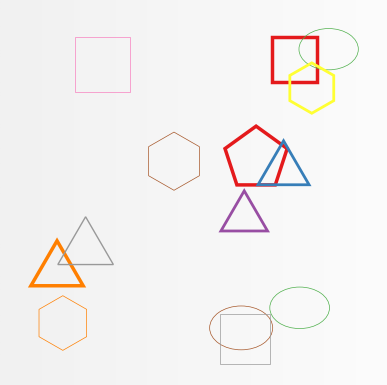[{"shape": "square", "thickness": 2.5, "radius": 0.29, "center": [0.759, 0.845]}, {"shape": "pentagon", "thickness": 2.5, "radius": 0.42, "center": [0.661, 0.588]}, {"shape": "triangle", "thickness": 2, "radius": 0.38, "center": [0.732, 0.558]}, {"shape": "oval", "thickness": 0.5, "radius": 0.38, "center": [0.848, 0.872]}, {"shape": "oval", "thickness": 0.5, "radius": 0.39, "center": [0.773, 0.2]}, {"shape": "triangle", "thickness": 2, "radius": 0.35, "center": [0.63, 0.435]}, {"shape": "triangle", "thickness": 2.5, "radius": 0.39, "center": [0.147, 0.297]}, {"shape": "hexagon", "thickness": 0.5, "radius": 0.35, "center": [0.162, 0.161]}, {"shape": "hexagon", "thickness": 2, "radius": 0.33, "center": [0.805, 0.771]}, {"shape": "oval", "thickness": 0.5, "radius": 0.41, "center": [0.622, 0.148]}, {"shape": "hexagon", "thickness": 0.5, "radius": 0.38, "center": [0.449, 0.581]}, {"shape": "square", "thickness": 0.5, "radius": 0.35, "center": [0.265, 0.833]}, {"shape": "triangle", "thickness": 1, "radius": 0.41, "center": [0.221, 0.354]}, {"shape": "square", "thickness": 0.5, "radius": 0.32, "center": [0.632, 0.119]}]